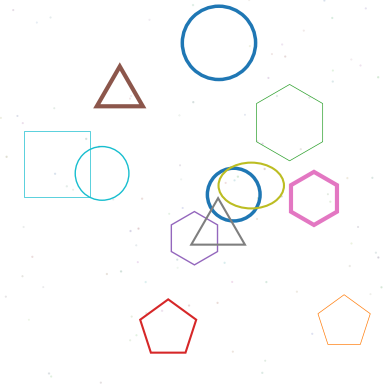[{"shape": "circle", "thickness": 2.5, "radius": 0.48, "center": [0.569, 0.889]}, {"shape": "circle", "thickness": 2.5, "radius": 0.34, "center": [0.607, 0.495]}, {"shape": "pentagon", "thickness": 0.5, "radius": 0.36, "center": [0.894, 0.163]}, {"shape": "hexagon", "thickness": 0.5, "radius": 0.5, "center": [0.752, 0.681]}, {"shape": "pentagon", "thickness": 1.5, "radius": 0.38, "center": [0.437, 0.146]}, {"shape": "hexagon", "thickness": 1, "radius": 0.35, "center": [0.505, 0.381]}, {"shape": "triangle", "thickness": 3, "radius": 0.34, "center": [0.311, 0.758]}, {"shape": "hexagon", "thickness": 3, "radius": 0.34, "center": [0.816, 0.485]}, {"shape": "triangle", "thickness": 1.5, "radius": 0.4, "center": [0.566, 0.405]}, {"shape": "oval", "thickness": 1.5, "radius": 0.42, "center": [0.653, 0.518]}, {"shape": "circle", "thickness": 1, "radius": 0.35, "center": [0.265, 0.55]}, {"shape": "square", "thickness": 0.5, "radius": 0.43, "center": [0.148, 0.575]}]